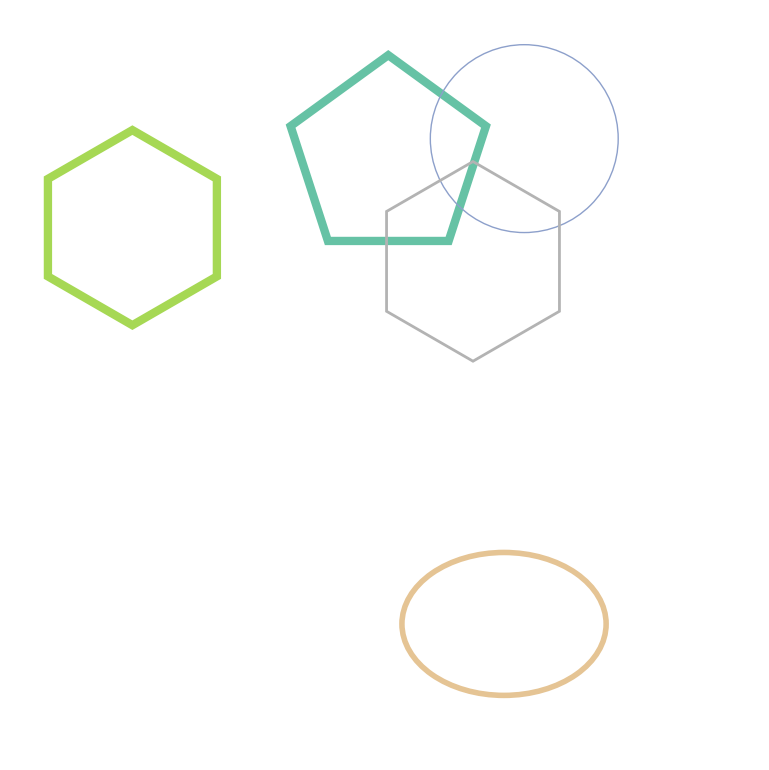[{"shape": "pentagon", "thickness": 3, "radius": 0.67, "center": [0.504, 0.795]}, {"shape": "circle", "thickness": 0.5, "radius": 0.61, "center": [0.681, 0.82]}, {"shape": "hexagon", "thickness": 3, "radius": 0.63, "center": [0.172, 0.704]}, {"shape": "oval", "thickness": 2, "radius": 0.66, "center": [0.655, 0.19]}, {"shape": "hexagon", "thickness": 1, "radius": 0.65, "center": [0.614, 0.661]}]